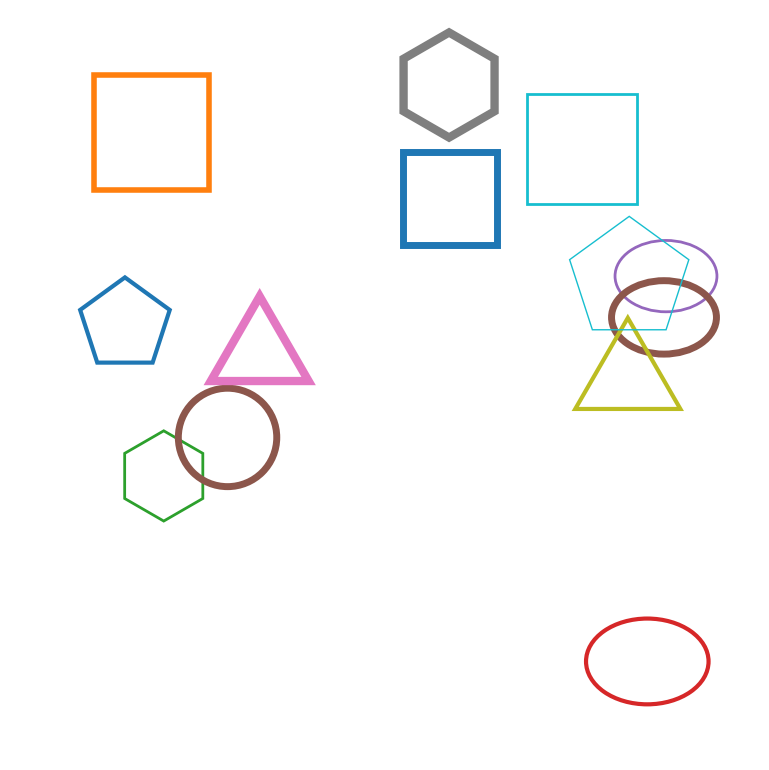[{"shape": "square", "thickness": 2.5, "radius": 0.3, "center": [0.585, 0.742]}, {"shape": "pentagon", "thickness": 1.5, "radius": 0.31, "center": [0.162, 0.579]}, {"shape": "square", "thickness": 2, "radius": 0.37, "center": [0.197, 0.828]}, {"shape": "hexagon", "thickness": 1, "radius": 0.29, "center": [0.213, 0.382]}, {"shape": "oval", "thickness": 1.5, "radius": 0.4, "center": [0.841, 0.141]}, {"shape": "oval", "thickness": 1, "radius": 0.33, "center": [0.865, 0.641]}, {"shape": "oval", "thickness": 2.5, "radius": 0.34, "center": [0.862, 0.588]}, {"shape": "circle", "thickness": 2.5, "radius": 0.32, "center": [0.296, 0.432]}, {"shape": "triangle", "thickness": 3, "radius": 0.37, "center": [0.337, 0.542]}, {"shape": "hexagon", "thickness": 3, "radius": 0.34, "center": [0.583, 0.89]}, {"shape": "triangle", "thickness": 1.5, "radius": 0.39, "center": [0.815, 0.508]}, {"shape": "pentagon", "thickness": 0.5, "radius": 0.41, "center": [0.817, 0.638]}, {"shape": "square", "thickness": 1, "radius": 0.36, "center": [0.756, 0.806]}]